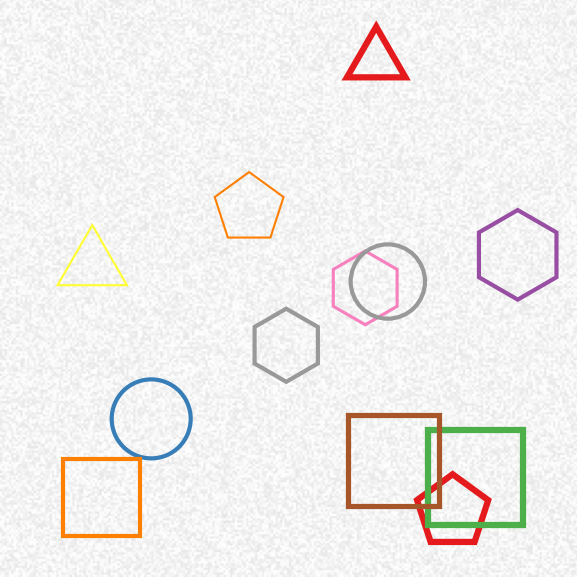[{"shape": "pentagon", "thickness": 3, "radius": 0.32, "center": [0.784, 0.113]}, {"shape": "triangle", "thickness": 3, "radius": 0.29, "center": [0.651, 0.894]}, {"shape": "circle", "thickness": 2, "radius": 0.34, "center": [0.262, 0.274]}, {"shape": "square", "thickness": 3, "radius": 0.41, "center": [0.823, 0.173]}, {"shape": "hexagon", "thickness": 2, "radius": 0.39, "center": [0.896, 0.558]}, {"shape": "square", "thickness": 2, "radius": 0.34, "center": [0.176, 0.137]}, {"shape": "pentagon", "thickness": 1, "radius": 0.31, "center": [0.431, 0.639]}, {"shape": "triangle", "thickness": 1, "radius": 0.35, "center": [0.16, 0.54]}, {"shape": "square", "thickness": 2.5, "radius": 0.4, "center": [0.682, 0.201]}, {"shape": "hexagon", "thickness": 1.5, "radius": 0.32, "center": [0.632, 0.501]}, {"shape": "circle", "thickness": 2, "radius": 0.32, "center": [0.672, 0.512]}, {"shape": "hexagon", "thickness": 2, "radius": 0.32, "center": [0.496, 0.401]}]